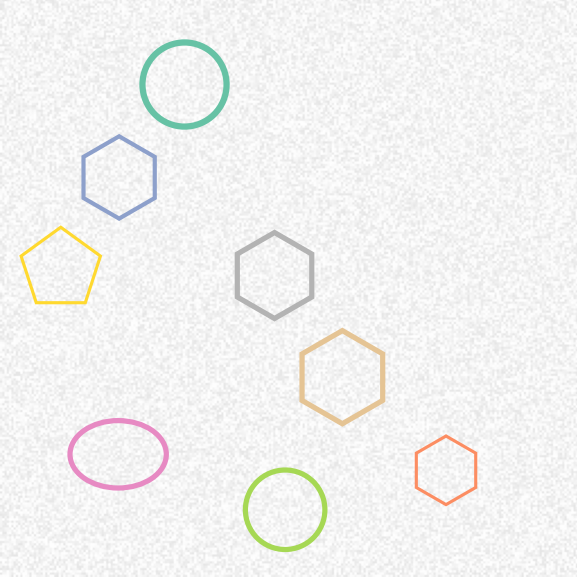[{"shape": "circle", "thickness": 3, "radius": 0.36, "center": [0.32, 0.853]}, {"shape": "hexagon", "thickness": 1.5, "radius": 0.3, "center": [0.772, 0.185]}, {"shape": "hexagon", "thickness": 2, "radius": 0.36, "center": [0.206, 0.692]}, {"shape": "oval", "thickness": 2.5, "radius": 0.42, "center": [0.205, 0.212]}, {"shape": "circle", "thickness": 2.5, "radius": 0.34, "center": [0.494, 0.116]}, {"shape": "pentagon", "thickness": 1.5, "radius": 0.36, "center": [0.105, 0.533]}, {"shape": "hexagon", "thickness": 2.5, "radius": 0.4, "center": [0.593, 0.346]}, {"shape": "hexagon", "thickness": 2.5, "radius": 0.37, "center": [0.475, 0.522]}]